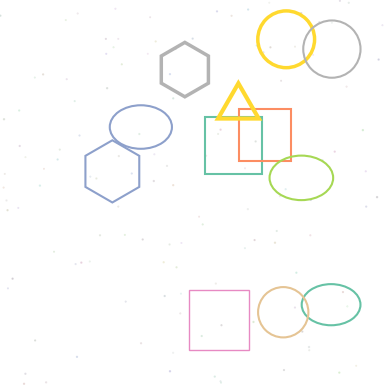[{"shape": "square", "thickness": 1.5, "radius": 0.37, "center": [0.607, 0.622]}, {"shape": "oval", "thickness": 1.5, "radius": 0.38, "center": [0.86, 0.209]}, {"shape": "square", "thickness": 1.5, "radius": 0.34, "center": [0.688, 0.649]}, {"shape": "hexagon", "thickness": 1.5, "radius": 0.4, "center": [0.292, 0.555]}, {"shape": "oval", "thickness": 1.5, "radius": 0.4, "center": [0.366, 0.67]}, {"shape": "square", "thickness": 1, "radius": 0.39, "center": [0.568, 0.169]}, {"shape": "oval", "thickness": 1.5, "radius": 0.41, "center": [0.783, 0.538]}, {"shape": "circle", "thickness": 2.5, "radius": 0.37, "center": [0.743, 0.898]}, {"shape": "triangle", "thickness": 3, "radius": 0.31, "center": [0.619, 0.723]}, {"shape": "circle", "thickness": 1.5, "radius": 0.33, "center": [0.736, 0.189]}, {"shape": "circle", "thickness": 1.5, "radius": 0.37, "center": [0.862, 0.872]}, {"shape": "hexagon", "thickness": 2.5, "radius": 0.35, "center": [0.48, 0.819]}]